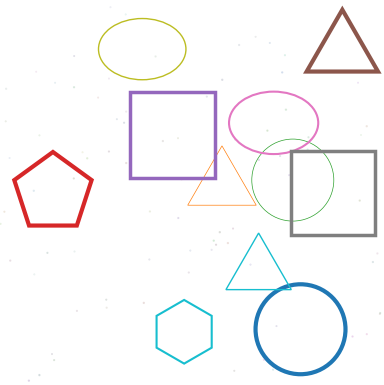[{"shape": "circle", "thickness": 3, "radius": 0.58, "center": [0.781, 0.145]}, {"shape": "triangle", "thickness": 0.5, "radius": 0.51, "center": [0.577, 0.518]}, {"shape": "circle", "thickness": 0.5, "radius": 0.53, "center": [0.761, 0.532]}, {"shape": "pentagon", "thickness": 3, "radius": 0.53, "center": [0.138, 0.5]}, {"shape": "square", "thickness": 2.5, "radius": 0.56, "center": [0.448, 0.649]}, {"shape": "triangle", "thickness": 3, "radius": 0.54, "center": [0.889, 0.868]}, {"shape": "oval", "thickness": 1.5, "radius": 0.58, "center": [0.711, 0.681]}, {"shape": "square", "thickness": 2.5, "radius": 0.55, "center": [0.866, 0.498]}, {"shape": "oval", "thickness": 1, "radius": 0.57, "center": [0.369, 0.872]}, {"shape": "hexagon", "thickness": 1.5, "radius": 0.41, "center": [0.478, 0.138]}, {"shape": "triangle", "thickness": 1, "radius": 0.49, "center": [0.672, 0.297]}]